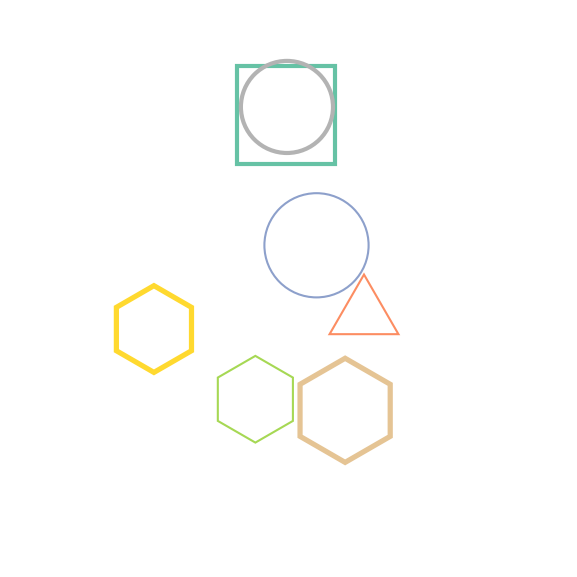[{"shape": "square", "thickness": 2, "radius": 0.42, "center": [0.495, 0.8]}, {"shape": "triangle", "thickness": 1, "radius": 0.34, "center": [0.63, 0.455]}, {"shape": "circle", "thickness": 1, "radius": 0.45, "center": [0.548, 0.574]}, {"shape": "hexagon", "thickness": 1, "radius": 0.38, "center": [0.442, 0.308]}, {"shape": "hexagon", "thickness": 2.5, "radius": 0.38, "center": [0.267, 0.429]}, {"shape": "hexagon", "thickness": 2.5, "radius": 0.45, "center": [0.598, 0.289]}, {"shape": "circle", "thickness": 2, "radius": 0.4, "center": [0.497, 0.814]}]